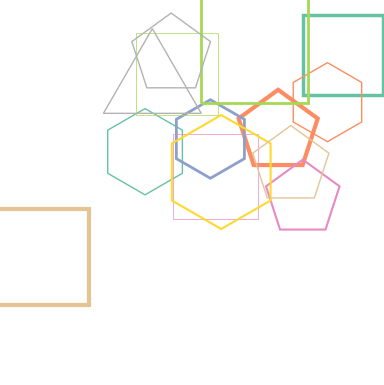[{"shape": "square", "thickness": 2.5, "radius": 0.52, "center": [0.891, 0.857]}, {"shape": "hexagon", "thickness": 1, "radius": 0.56, "center": [0.377, 0.606]}, {"shape": "hexagon", "thickness": 1, "radius": 0.51, "center": [0.851, 0.735]}, {"shape": "pentagon", "thickness": 3, "radius": 0.54, "center": [0.723, 0.659]}, {"shape": "hexagon", "thickness": 2, "radius": 0.51, "center": [0.546, 0.639]}, {"shape": "square", "thickness": 0.5, "radius": 0.55, "center": [0.561, 0.542]}, {"shape": "pentagon", "thickness": 1.5, "radius": 0.5, "center": [0.786, 0.485]}, {"shape": "square", "thickness": 0.5, "radius": 0.53, "center": [0.46, 0.807]}, {"shape": "square", "thickness": 2, "radius": 0.7, "center": [0.661, 0.873]}, {"shape": "hexagon", "thickness": 1.5, "radius": 0.74, "center": [0.575, 0.553]}, {"shape": "pentagon", "thickness": 1, "radius": 0.52, "center": [0.755, 0.57]}, {"shape": "square", "thickness": 3, "radius": 0.62, "center": [0.108, 0.333]}, {"shape": "pentagon", "thickness": 1, "radius": 0.54, "center": [0.445, 0.859]}, {"shape": "triangle", "thickness": 1, "radius": 0.73, "center": [0.396, 0.779]}]